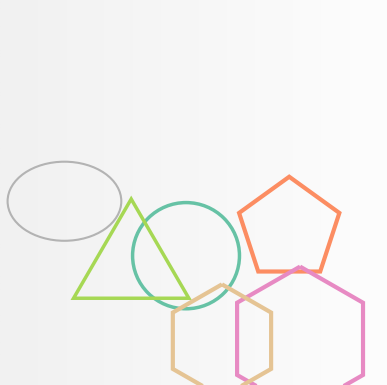[{"shape": "circle", "thickness": 2.5, "radius": 0.69, "center": [0.48, 0.336]}, {"shape": "pentagon", "thickness": 3, "radius": 0.68, "center": [0.746, 0.405]}, {"shape": "hexagon", "thickness": 3, "radius": 0.94, "center": [0.774, 0.12]}, {"shape": "triangle", "thickness": 2.5, "radius": 0.86, "center": [0.339, 0.311]}, {"shape": "hexagon", "thickness": 3, "radius": 0.73, "center": [0.573, 0.115]}, {"shape": "oval", "thickness": 1.5, "radius": 0.73, "center": [0.166, 0.477]}]